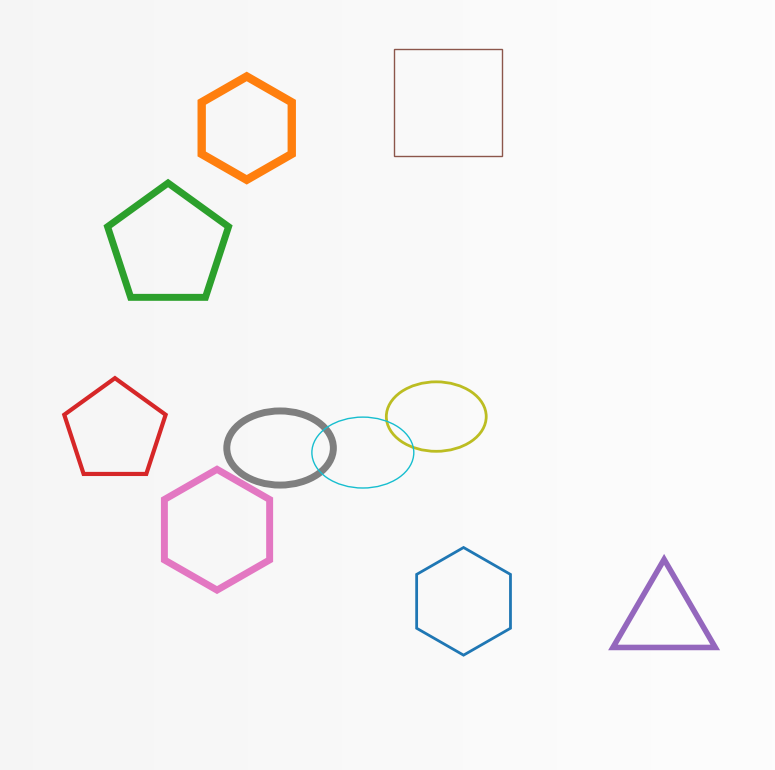[{"shape": "hexagon", "thickness": 1, "radius": 0.35, "center": [0.598, 0.219]}, {"shape": "hexagon", "thickness": 3, "radius": 0.34, "center": [0.318, 0.834]}, {"shape": "pentagon", "thickness": 2.5, "radius": 0.41, "center": [0.217, 0.68]}, {"shape": "pentagon", "thickness": 1.5, "radius": 0.34, "center": [0.148, 0.44]}, {"shape": "triangle", "thickness": 2, "radius": 0.38, "center": [0.857, 0.197]}, {"shape": "square", "thickness": 0.5, "radius": 0.35, "center": [0.578, 0.867]}, {"shape": "hexagon", "thickness": 2.5, "radius": 0.39, "center": [0.28, 0.312]}, {"shape": "oval", "thickness": 2.5, "radius": 0.34, "center": [0.361, 0.418]}, {"shape": "oval", "thickness": 1, "radius": 0.32, "center": [0.563, 0.459]}, {"shape": "oval", "thickness": 0.5, "radius": 0.33, "center": [0.468, 0.412]}]